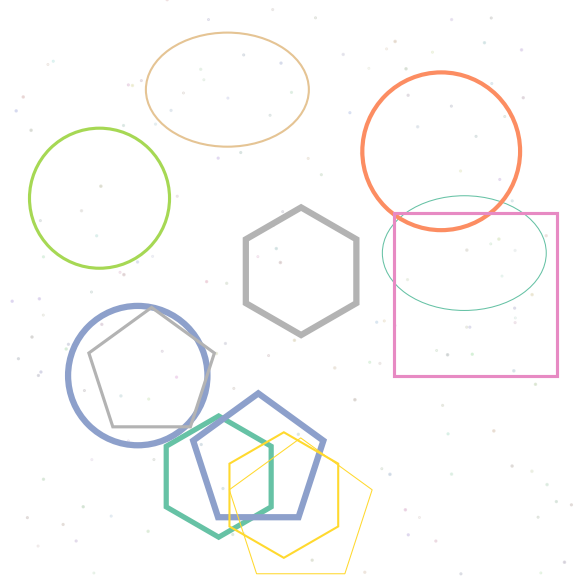[{"shape": "oval", "thickness": 0.5, "radius": 0.71, "center": [0.804, 0.561]}, {"shape": "hexagon", "thickness": 2.5, "radius": 0.52, "center": [0.379, 0.174]}, {"shape": "circle", "thickness": 2, "radius": 0.68, "center": [0.764, 0.737]}, {"shape": "pentagon", "thickness": 3, "radius": 0.59, "center": [0.447, 0.199]}, {"shape": "circle", "thickness": 3, "radius": 0.6, "center": [0.239, 0.349]}, {"shape": "square", "thickness": 1.5, "radius": 0.71, "center": [0.823, 0.489]}, {"shape": "circle", "thickness": 1.5, "radius": 0.61, "center": [0.172, 0.656]}, {"shape": "hexagon", "thickness": 1, "radius": 0.54, "center": [0.491, 0.142]}, {"shape": "pentagon", "thickness": 0.5, "radius": 0.65, "center": [0.521, 0.111]}, {"shape": "oval", "thickness": 1, "radius": 0.71, "center": [0.394, 0.844]}, {"shape": "pentagon", "thickness": 1.5, "radius": 0.57, "center": [0.263, 0.352]}, {"shape": "hexagon", "thickness": 3, "radius": 0.55, "center": [0.521, 0.529]}]